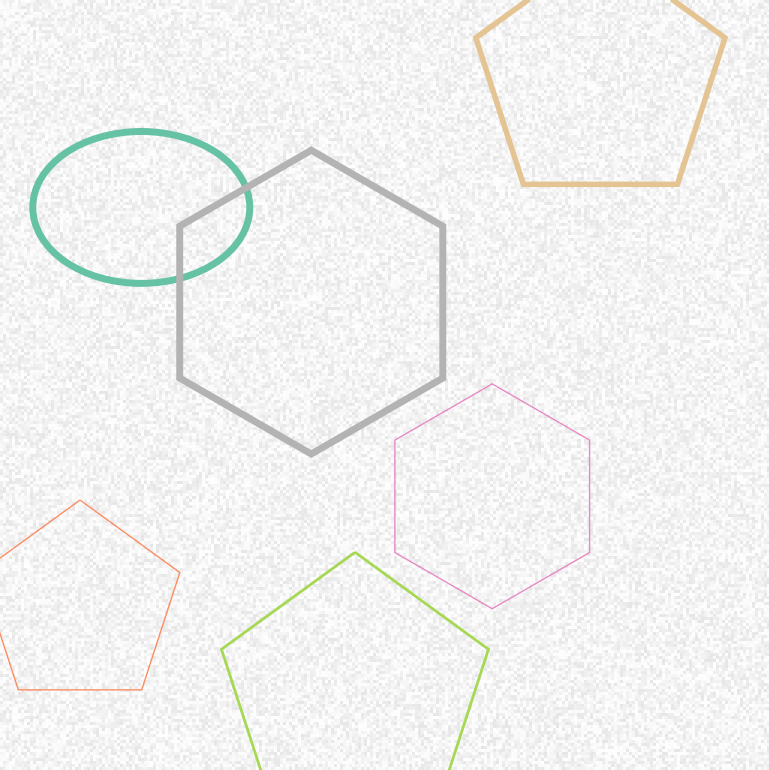[{"shape": "oval", "thickness": 2.5, "radius": 0.7, "center": [0.183, 0.731]}, {"shape": "pentagon", "thickness": 0.5, "radius": 0.68, "center": [0.104, 0.214]}, {"shape": "hexagon", "thickness": 0.5, "radius": 0.73, "center": [0.639, 0.355]}, {"shape": "pentagon", "thickness": 1, "radius": 0.91, "center": [0.461, 0.1]}, {"shape": "pentagon", "thickness": 2, "radius": 0.85, "center": [0.78, 0.898]}, {"shape": "hexagon", "thickness": 2.5, "radius": 0.99, "center": [0.404, 0.608]}]